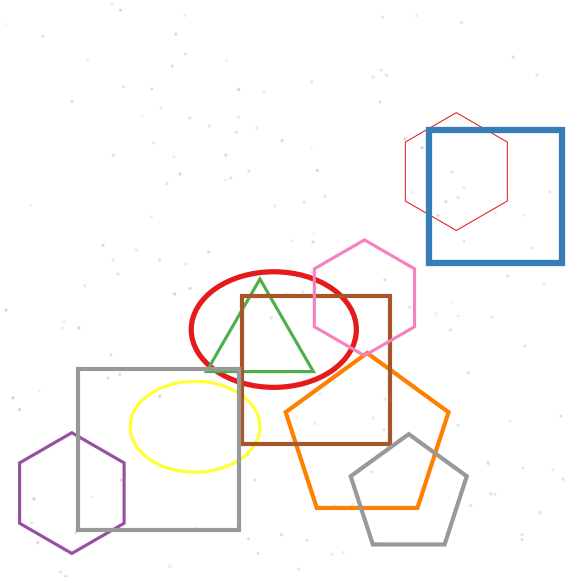[{"shape": "oval", "thickness": 2.5, "radius": 0.71, "center": [0.474, 0.428]}, {"shape": "hexagon", "thickness": 0.5, "radius": 0.51, "center": [0.79, 0.702]}, {"shape": "square", "thickness": 3, "radius": 0.58, "center": [0.858, 0.659]}, {"shape": "triangle", "thickness": 1.5, "radius": 0.53, "center": [0.45, 0.409]}, {"shape": "hexagon", "thickness": 1.5, "radius": 0.52, "center": [0.124, 0.145]}, {"shape": "pentagon", "thickness": 2, "radius": 0.74, "center": [0.636, 0.24]}, {"shape": "oval", "thickness": 1.5, "radius": 0.56, "center": [0.338, 0.26]}, {"shape": "square", "thickness": 2, "radius": 0.64, "center": [0.548, 0.358]}, {"shape": "hexagon", "thickness": 1.5, "radius": 0.5, "center": [0.631, 0.484]}, {"shape": "pentagon", "thickness": 2, "radius": 0.53, "center": [0.708, 0.142]}, {"shape": "square", "thickness": 2, "radius": 0.7, "center": [0.274, 0.221]}]